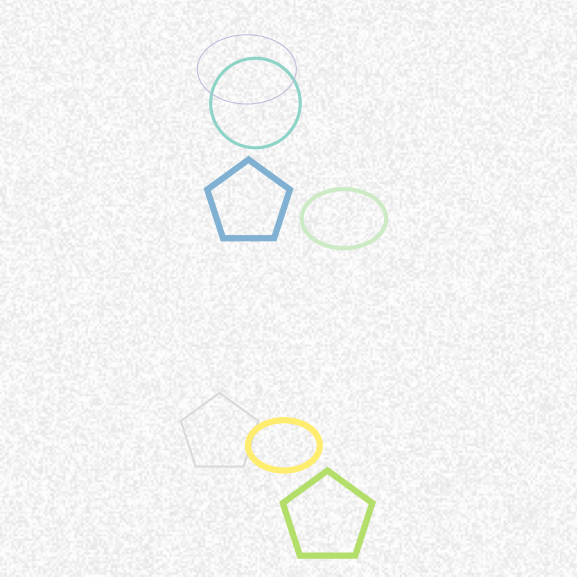[{"shape": "circle", "thickness": 1.5, "radius": 0.39, "center": [0.442, 0.821]}, {"shape": "oval", "thickness": 0.5, "radius": 0.43, "center": [0.427, 0.879]}, {"shape": "pentagon", "thickness": 3, "radius": 0.38, "center": [0.43, 0.648]}, {"shape": "pentagon", "thickness": 3, "radius": 0.41, "center": [0.567, 0.103]}, {"shape": "pentagon", "thickness": 1, "radius": 0.35, "center": [0.38, 0.248]}, {"shape": "oval", "thickness": 2, "radius": 0.37, "center": [0.596, 0.621]}, {"shape": "oval", "thickness": 3, "radius": 0.31, "center": [0.492, 0.228]}]